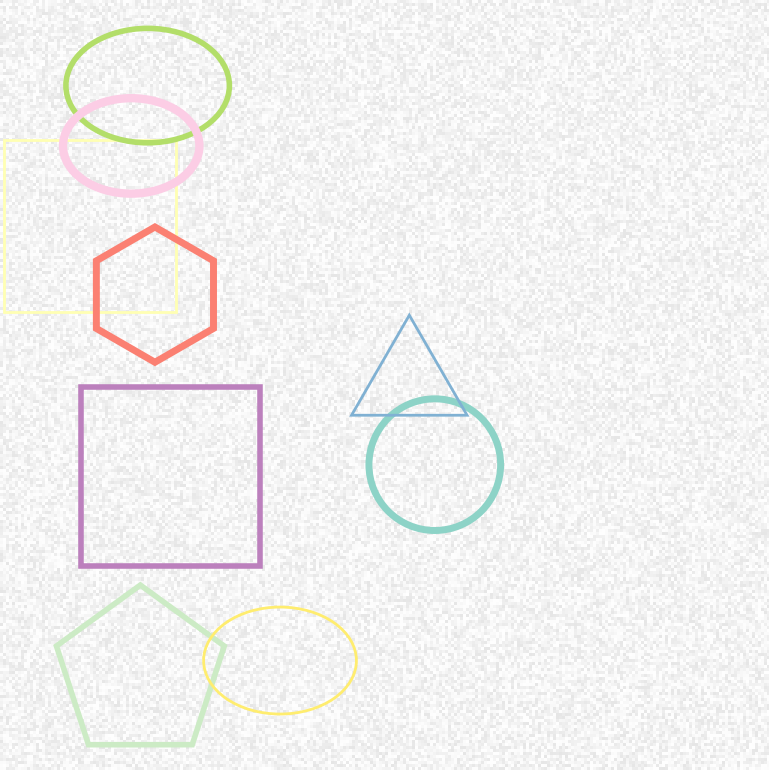[{"shape": "circle", "thickness": 2.5, "radius": 0.43, "center": [0.565, 0.397]}, {"shape": "square", "thickness": 1, "radius": 0.56, "center": [0.117, 0.707]}, {"shape": "hexagon", "thickness": 2.5, "radius": 0.44, "center": [0.201, 0.617]}, {"shape": "triangle", "thickness": 1, "radius": 0.43, "center": [0.532, 0.504]}, {"shape": "oval", "thickness": 2, "radius": 0.53, "center": [0.192, 0.889]}, {"shape": "oval", "thickness": 3, "radius": 0.44, "center": [0.17, 0.811]}, {"shape": "square", "thickness": 2, "radius": 0.58, "center": [0.222, 0.382]}, {"shape": "pentagon", "thickness": 2, "radius": 0.57, "center": [0.182, 0.126]}, {"shape": "oval", "thickness": 1, "radius": 0.5, "center": [0.364, 0.142]}]